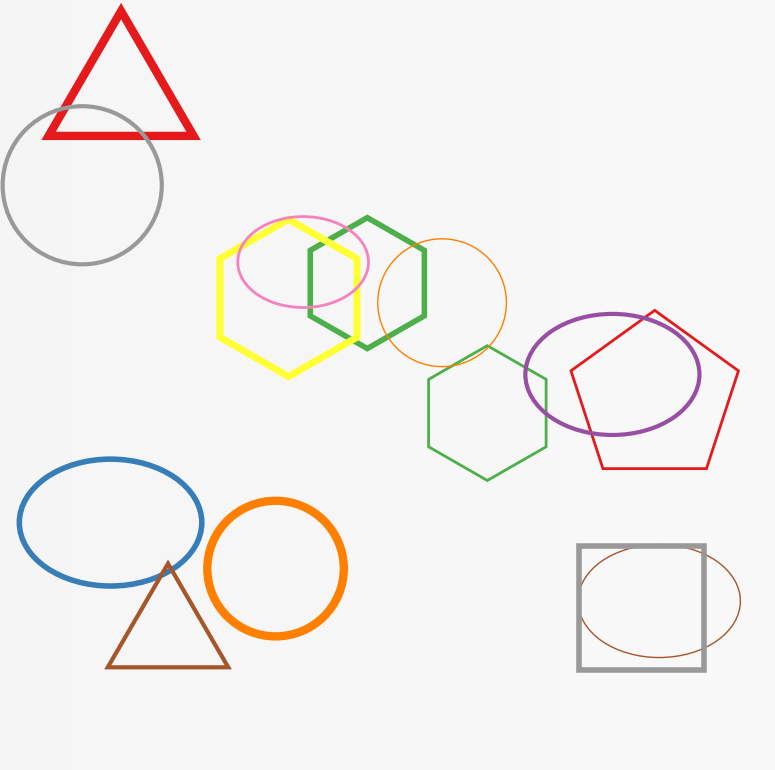[{"shape": "pentagon", "thickness": 1, "radius": 0.57, "center": [0.845, 0.483]}, {"shape": "triangle", "thickness": 3, "radius": 0.54, "center": [0.156, 0.878]}, {"shape": "oval", "thickness": 2, "radius": 0.59, "center": [0.143, 0.321]}, {"shape": "hexagon", "thickness": 1, "radius": 0.44, "center": [0.629, 0.464]}, {"shape": "hexagon", "thickness": 2, "radius": 0.42, "center": [0.474, 0.632]}, {"shape": "oval", "thickness": 1.5, "radius": 0.56, "center": [0.79, 0.514]}, {"shape": "circle", "thickness": 0.5, "radius": 0.42, "center": [0.57, 0.607]}, {"shape": "circle", "thickness": 3, "radius": 0.44, "center": [0.356, 0.262]}, {"shape": "hexagon", "thickness": 2.5, "radius": 0.51, "center": [0.372, 0.613]}, {"shape": "triangle", "thickness": 1.5, "radius": 0.45, "center": [0.217, 0.178]}, {"shape": "oval", "thickness": 0.5, "radius": 0.52, "center": [0.851, 0.219]}, {"shape": "oval", "thickness": 1, "radius": 0.42, "center": [0.391, 0.66]}, {"shape": "circle", "thickness": 1.5, "radius": 0.51, "center": [0.106, 0.759]}, {"shape": "square", "thickness": 2, "radius": 0.4, "center": [0.827, 0.21]}]